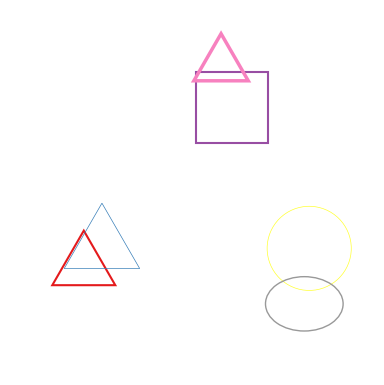[{"shape": "triangle", "thickness": 1.5, "radius": 0.47, "center": [0.218, 0.306]}, {"shape": "triangle", "thickness": 0.5, "radius": 0.57, "center": [0.265, 0.359]}, {"shape": "square", "thickness": 1.5, "radius": 0.47, "center": [0.603, 0.721]}, {"shape": "circle", "thickness": 0.5, "radius": 0.55, "center": [0.803, 0.355]}, {"shape": "triangle", "thickness": 2.5, "radius": 0.41, "center": [0.574, 0.831]}, {"shape": "oval", "thickness": 1, "radius": 0.5, "center": [0.79, 0.211]}]